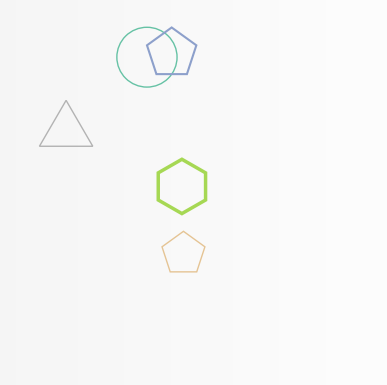[{"shape": "circle", "thickness": 1, "radius": 0.39, "center": [0.379, 0.851]}, {"shape": "pentagon", "thickness": 1.5, "radius": 0.33, "center": [0.443, 0.862]}, {"shape": "hexagon", "thickness": 2.5, "radius": 0.35, "center": [0.469, 0.516]}, {"shape": "pentagon", "thickness": 1, "radius": 0.29, "center": [0.473, 0.341]}, {"shape": "triangle", "thickness": 1, "radius": 0.4, "center": [0.171, 0.66]}]